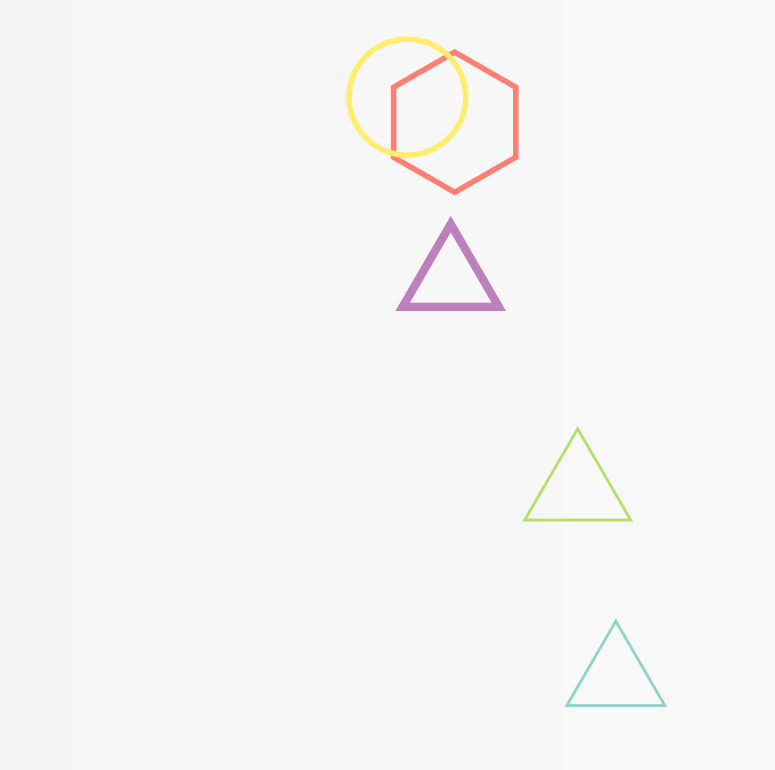[{"shape": "triangle", "thickness": 1, "radius": 0.37, "center": [0.795, 0.12]}, {"shape": "hexagon", "thickness": 2, "radius": 0.45, "center": [0.587, 0.841]}, {"shape": "triangle", "thickness": 1, "radius": 0.39, "center": [0.745, 0.364]}, {"shape": "triangle", "thickness": 3, "radius": 0.36, "center": [0.582, 0.637]}, {"shape": "circle", "thickness": 2, "radius": 0.38, "center": [0.526, 0.874]}]